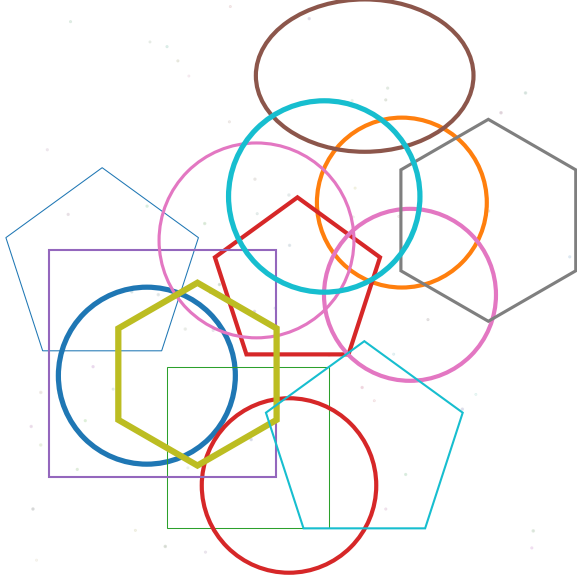[{"shape": "pentagon", "thickness": 0.5, "radius": 0.88, "center": [0.177, 0.533]}, {"shape": "circle", "thickness": 2.5, "radius": 0.77, "center": [0.254, 0.349]}, {"shape": "circle", "thickness": 2, "radius": 0.74, "center": [0.696, 0.648]}, {"shape": "square", "thickness": 0.5, "radius": 0.7, "center": [0.429, 0.224]}, {"shape": "pentagon", "thickness": 2, "radius": 0.75, "center": [0.515, 0.507]}, {"shape": "circle", "thickness": 2, "radius": 0.76, "center": [0.5, 0.158]}, {"shape": "square", "thickness": 1, "radius": 0.98, "center": [0.281, 0.37]}, {"shape": "oval", "thickness": 2, "radius": 0.94, "center": [0.631, 0.868]}, {"shape": "circle", "thickness": 1.5, "radius": 0.84, "center": [0.444, 0.583]}, {"shape": "circle", "thickness": 2, "radius": 0.74, "center": [0.71, 0.489]}, {"shape": "hexagon", "thickness": 1.5, "radius": 0.87, "center": [0.846, 0.618]}, {"shape": "hexagon", "thickness": 3, "radius": 0.79, "center": [0.342, 0.351]}, {"shape": "pentagon", "thickness": 1, "radius": 0.9, "center": [0.631, 0.229]}, {"shape": "circle", "thickness": 2.5, "radius": 0.83, "center": [0.561, 0.659]}]